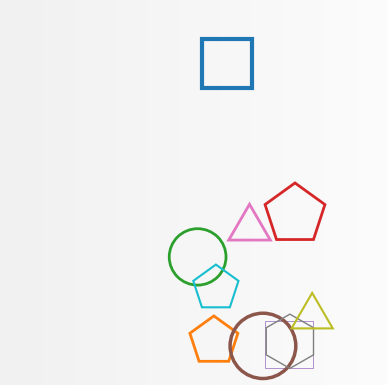[{"shape": "square", "thickness": 3, "radius": 0.32, "center": [0.586, 0.835]}, {"shape": "pentagon", "thickness": 2, "radius": 0.33, "center": [0.552, 0.114]}, {"shape": "circle", "thickness": 2, "radius": 0.37, "center": [0.51, 0.333]}, {"shape": "pentagon", "thickness": 2, "radius": 0.41, "center": [0.761, 0.444]}, {"shape": "square", "thickness": 0.5, "radius": 0.31, "center": [0.746, 0.105]}, {"shape": "circle", "thickness": 2.5, "radius": 0.42, "center": [0.679, 0.102]}, {"shape": "triangle", "thickness": 2, "radius": 0.31, "center": [0.644, 0.407]}, {"shape": "hexagon", "thickness": 1, "radius": 0.35, "center": [0.748, 0.114]}, {"shape": "triangle", "thickness": 1.5, "radius": 0.31, "center": [0.806, 0.178]}, {"shape": "pentagon", "thickness": 1.5, "radius": 0.31, "center": [0.557, 0.251]}]